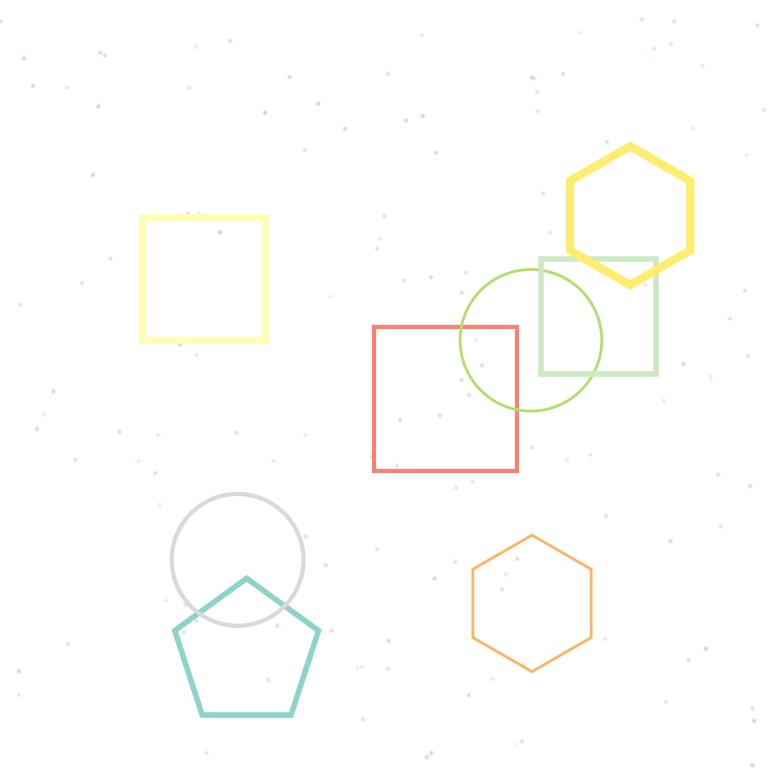[{"shape": "pentagon", "thickness": 2, "radius": 0.49, "center": [0.32, 0.151]}, {"shape": "square", "thickness": 2.5, "radius": 0.4, "center": [0.264, 0.639]}, {"shape": "square", "thickness": 1.5, "radius": 0.47, "center": [0.579, 0.482]}, {"shape": "hexagon", "thickness": 1, "radius": 0.44, "center": [0.691, 0.216]}, {"shape": "circle", "thickness": 1, "radius": 0.46, "center": [0.689, 0.558]}, {"shape": "circle", "thickness": 1.5, "radius": 0.43, "center": [0.309, 0.273]}, {"shape": "square", "thickness": 2, "radius": 0.37, "center": [0.777, 0.589]}, {"shape": "hexagon", "thickness": 3, "radius": 0.45, "center": [0.818, 0.72]}]